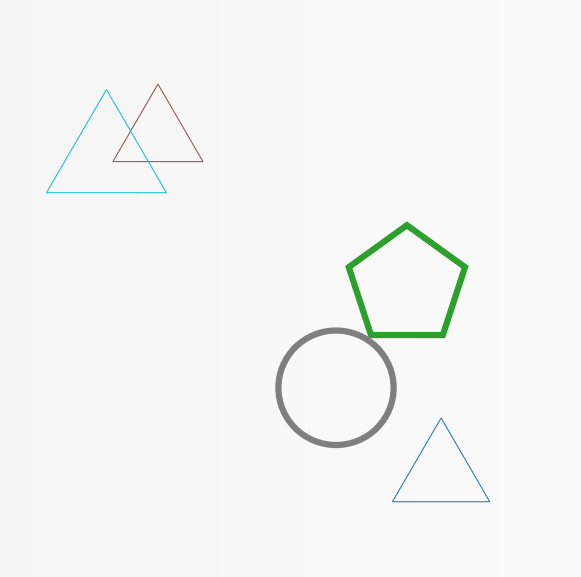[{"shape": "triangle", "thickness": 0.5, "radius": 0.48, "center": [0.759, 0.179]}, {"shape": "pentagon", "thickness": 3, "radius": 0.53, "center": [0.7, 0.504]}, {"shape": "triangle", "thickness": 0.5, "radius": 0.45, "center": [0.272, 0.764]}, {"shape": "circle", "thickness": 3, "radius": 0.5, "center": [0.578, 0.328]}, {"shape": "triangle", "thickness": 0.5, "radius": 0.6, "center": [0.183, 0.725]}]